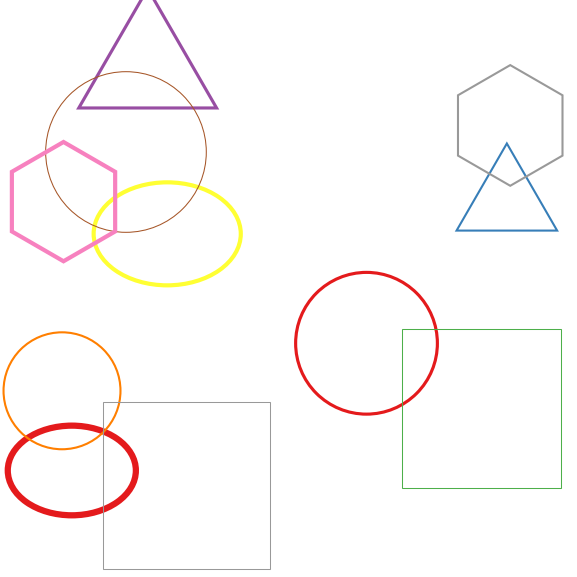[{"shape": "circle", "thickness": 1.5, "radius": 0.61, "center": [0.635, 0.405]}, {"shape": "oval", "thickness": 3, "radius": 0.55, "center": [0.124, 0.184]}, {"shape": "triangle", "thickness": 1, "radius": 0.5, "center": [0.878, 0.65]}, {"shape": "square", "thickness": 0.5, "radius": 0.69, "center": [0.833, 0.291]}, {"shape": "triangle", "thickness": 1.5, "radius": 0.69, "center": [0.256, 0.881]}, {"shape": "circle", "thickness": 1, "radius": 0.51, "center": [0.107, 0.322]}, {"shape": "oval", "thickness": 2, "radius": 0.64, "center": [0.29, 0.594]}, {"shape": "circle", "thickness": 0.5, "radius": 0.7, "center": [0.218, 0.736]}, {"shape": "hexagon", "thickness": 2, "radius": 0.52, "center": [0.11, 0.65]}, {"shape": "hexagon", "thickness": 1, "radius": 0.52, "center": [0.884, 0.782]}, {"shape": "square", "thickness": 0.5, "radius": 0.72, "center": [0.323, 0.159]}]